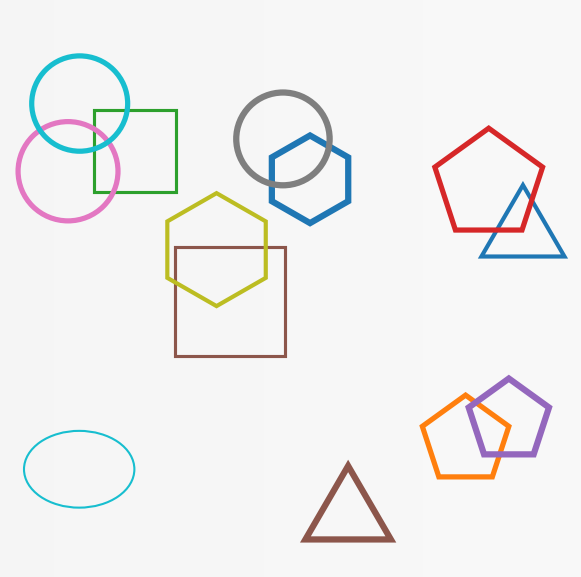[{"shape": "triangle", "thickness": 2, "radius": 0.41, "center": [0.9, 0.596]}, {"shape": "hexagon", "thickness": 3, "radius": 0.38, "center": [0.533, 0.689]}, {"shape": "pentagon", "thickness": 2.5, "radius": 0.39, "center": [0.801, 0.237]}, {"shape": "square", "thickness": 1.5, "radius": 0.35, "center": [0.233, 0.738]}, {"shape": "pentagon", "thickness": 2.5, "radius": 0.49, "center": [0.841, 0.68]}, {"shape": "pentagon", "thickness": 3, "radius": 0.36, "center": [0.875, 0.271]}, {"shape": "triangle", "thickness": 3, "radius": 0.42, "center": [0.599, 0.107]}, {"shape": "square", "thickness": 1.5, "radius": 0.47, "center": [0.396, 0.477]}, {"shape": "circle", "thickness": 2.5, "radius": 0.43, "center": [0.117, 0.703]}, {"shape": "circle", "thickness": 3, "radius": 0.4, "center": [0.487, 0.759]}, {"shape": "hexagon", "thickness": 2, "radius": 0.49, "center": [0.373, 0.567]}, {"shape": "circle", "thickness": 2.5, "radius": 0.41, "center": [0.137, 0.82]}, {"shape": "oval", "thickness": 1, "radius": 0.47, "center": [0.136, 0.187]}]